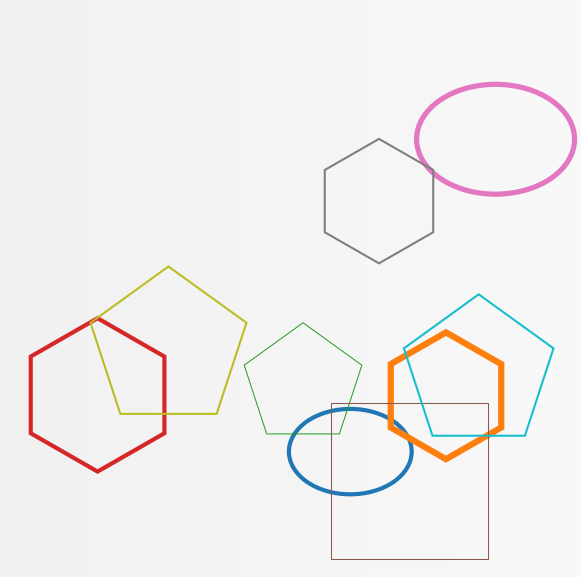[{"shape": "oval", "thickness": 2, "radius": 0.53, "center": [0.603, 0.217]}, {"shape": "hexagon", "thickness": 3, "radius": 0.55, "center": [0.767, 0.314]}, {"shape": "pentagon", "thickness": 0.5, "radius": 0.53, "center": [0.521, 0.334]}, {"shape": "hexagon", "thickness": 2, "radius": 0.66, "center": [0.168, 0.315]}, {"shape": "square", "thickness": 0.5, "radius": 0.68, "center": [0.705, 0.167]}, {"shape": "oval", "thickness": 2.5, "radius": 0.68, "center": [0.853, 0.758]}, {"shape": "hexagon", "thickness": 1, "radius": 0.54, "center": [0.652, 0.651]}, {"shape": "pentagon", "thickness": 1, "radius": 0.71, "center": [0.29, 0.397]}, {"shape": "pentagon", "thickness": 1, "radius": 0.68, "center": [0.824, 0.354]}]